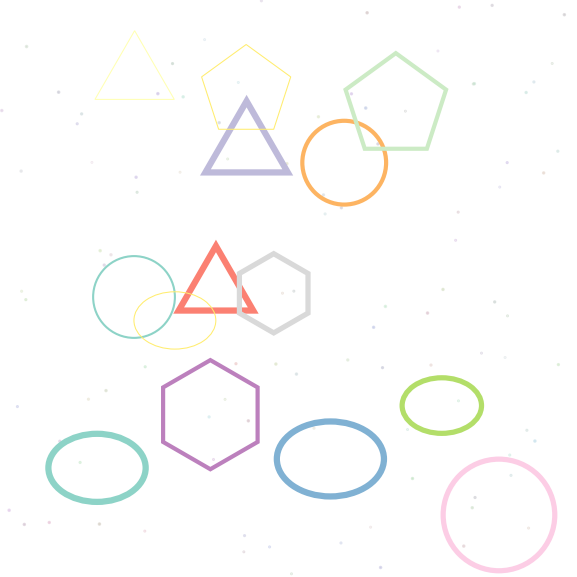[{"shape": "oval", "thickness": 3, "radius": 0.42, "center": [0.168, 0.189]}, {"shape": "circle", "thickness": 1, "radius": 0.35, "center": [0.232, 0.485]}, {"shape": "triangle", "thickness": 0.5, "radius": 0.4, "center": [0.233, 0.867]}, {"shape": "triangle", "thickness": 3, "radius": 0.41, "center": [0.427, 0.742]}, {"shape": "triangle", "thickness": 3, "radius": 0.37, "center": [0.374, 0.499]}, {"shape": "oval", "thickness": 3, "radius": 0.46, "center": [0.572, 0.204]}, {"shape": "circle", "thickness": 2, "radius": 0.36, "center": [0.596, 0.717]}, {"shape": "oval", "thickness": 2.5, "radius": 0.34, "center": [0.765, 0.297]}, {"shape": "circle", "thickness": 2.5, "radius": 0.48, "center": [0.864, 0.107]}, {"shape": "hexagon", "thickness": 2.5, "radius": 0.34, "center": [0.474, 0.491]}, {"shape": "hexagon", "thickness": 2, "radius": 0.47, "center": [0.364, 0.281]}, {"shape": "pentagon", "thickness": 2, "radius": 0.46, "center": [0.685, 0.816]}, {"shape": "pentagon", "thickness": 0.5, "radius": 0.41, "center": [0.426, 0.841]}, {"shape": "oval", "thickness": 0.5, "radius": 0.35, "center": [0.303, 0.444]}]